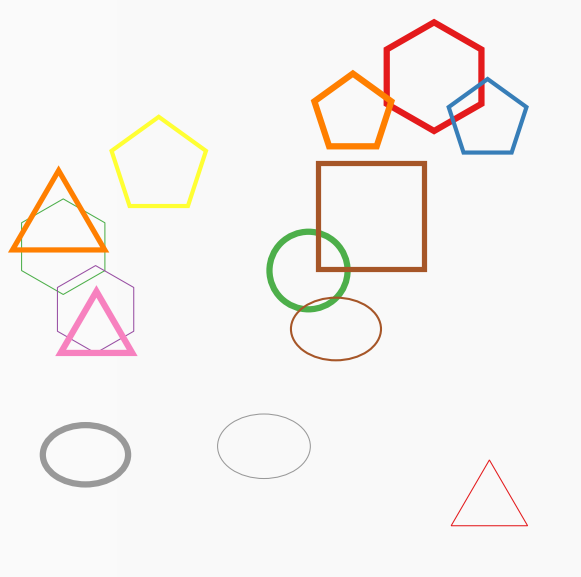[{"shape": "hexagon", "thickness": 3, "radius": 0.47, "center": [0.747, 0.866]}, {"shape": "triangle", "thickness": 0.5, "radius": 0.38, "center": [0.842, 0.127]}, {"shape": "pentagon", "thickness": 2, "radius": 0.35, "center": [0.839, 0.792]}, {"shape": "hexagon", "thickness": 0.5, "radius": 0.41, "center": [0.109, 0.572]}, {"shape": "circle", "thickness": 3, "radius": 0.34, "center": [0.531, 0.531]}, {"shape": "hexagon", "thickness": 0.5, "radius": 0.38, "center": [0.164, 0.463]}, {"shape": "triangle", "thickness": 2.5, "radius": 0.46, "center": [0.101, 0.612]}, {"shape": "pentagon", "thickness": 3, "radius": 0.35, "center": [0.607, 0.802]}, {"shape": "pentagon", "thickness": 2, "radius": 0.43, "center": [0.273, 0.711]}, {"shape": "square", "thickness": 2.5, "radius": 0.46, "center": [0.638, 0.625]}, {"shape": "oval", "thickness": 1, "radius": 0.39, "center": [0.578, 0.429]}, {"shape": "triangle", "thickness": 3, "radius": 0.36, "center": [0.166, 0.424]}, {"shape": "oval", "thickness": 3, "radius": 0.37, "center": [0.147, 0.212]}, {"shape": "oval", "thickness": 0.5, "radius": 0.4, "center": [0.454, 0.226]}]